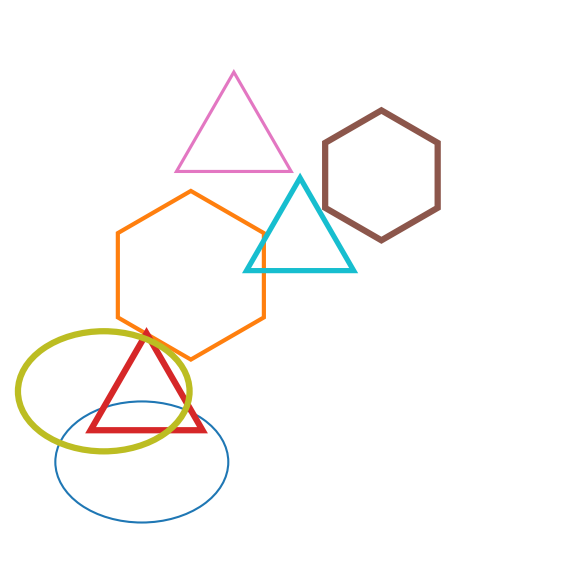[{"shape": "oval", "thickness": 1, "radius": 0.75, "center": [0.246, 0.199]}, {"shape": "hexagon", "thickness": 2, "radius": 0.73, "center": [0.33, 0.522]}, {"shape": "triangle", "thickness": 3, "radius": 0.56, "center": [0.254, 0.31]}, {"shape": "hexagon", "thickness": 3, "radius": 0.56, "center": [0.66, 0.696]}, {"shape": "triangle", "thickness": 1.5, "radius": 0.57, "center": [0.405, 0.76]}, {"shape": "oval", "thickness": 3, "radius": 0.74, "center": [0.18, 0.322]}, {"shape": "triangle", "thickness": 2.5, "radius": 0.54, "center": [0.52, 0.584]}]